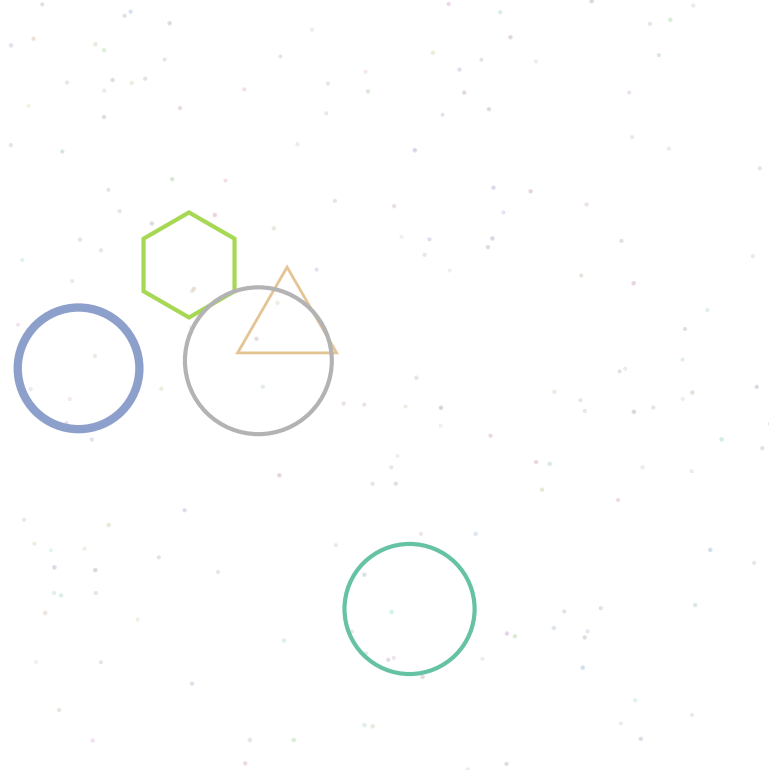[{"shape": "circle", "thickness": 1.5, "radius": 0.42, "center": [0.532, 0.209]}, {"shape": "circle", "thickness": 3, "radius": 0.39, "center": [0.102, 0.522]}, {"shape": "hexagon", "thickness": 1.5, "radius": 0.34, "center": [0.245, 0.656]}, {"shape": "triangle", "thickness": 1, "radius": 0.37, "center": [0.373, 0.579]}, {"shape": "circle", "thickness": 1.5, "radius": 0.48, "center": [0.336, 0.532]}]